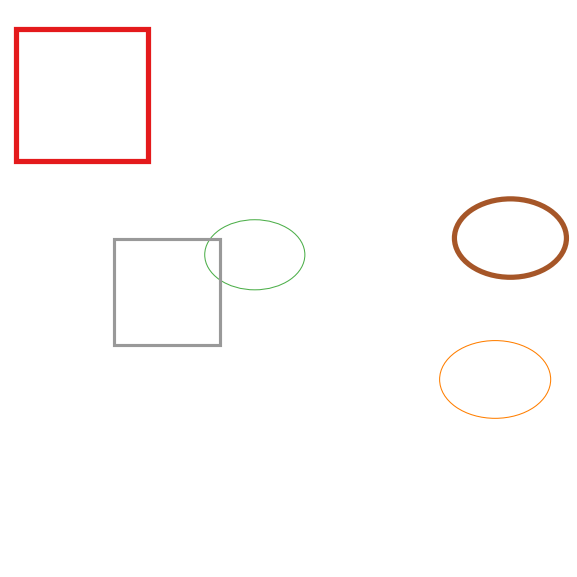[{"shape": "square", "thickness": 2.5, "radius": 0.57, "center": [0.142, 0.834]}, {"shape": "oval", "thickness": 0.5, "radius": 0.43, "center": [0.441, 0.558]}, {"shape": "oval", "thickness": 0.5, "radius": 0.48, "center": [0.857, 0.342]}, {"shape": "oval", "thickness": 2.5, "radius": 0.48, "center": [0.884, 0.587]}, {"shape": "square", "thickness": 1.5, "radius": 0.46, "center": [0.289, 0.494]}]